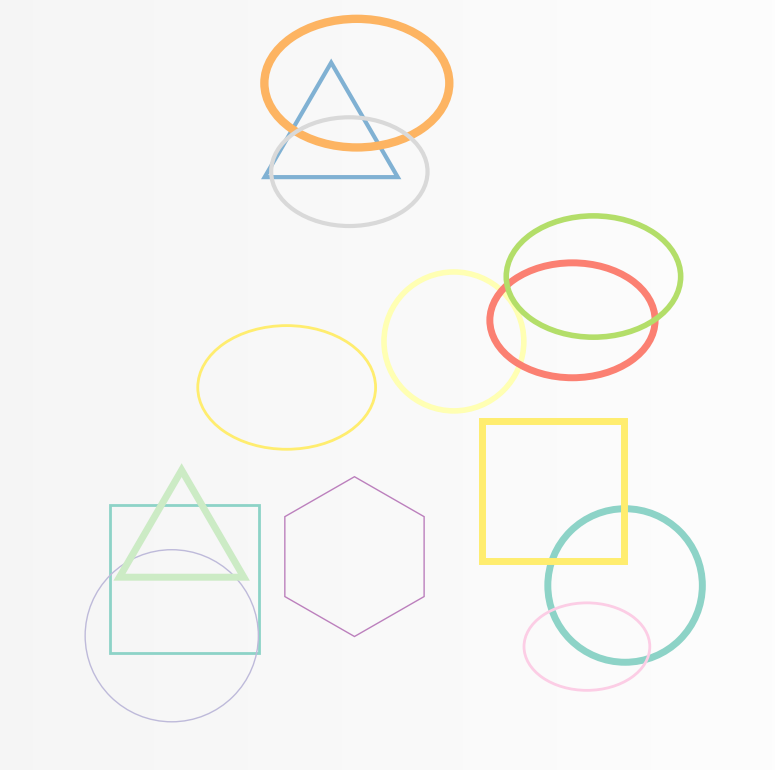[{"shape": "square", "thickness": 1, "radius": 0.48, "center": [0.238, 0.248]}, {"shape": "circle", "thickness": 2.5, "radius": 0.5, "center": [0.807, 0.24]}, {"shape": "circle", "thickness": 2, "radius": 0.45, "center": [0.586, 0.557]}, {"shape": "circle", "thickness": 0.5, "radius": 0.56, "center": [0.222, 0.174]}, {"shape": "oval", "thickness": 2.5, "radius": 0.53, "center": [0.739, 0.584]}, {"shape": "triangle", "thickness": 1.5, "radius": 0.5, "center": [0.427, 0.82]}, {"shape": "oval", "thickness": 3, "radius": 0.6, "center": [0.46, 0.892]}, {"shape": "oval", "thickness": 2, "radius": 0.56, "center": [0.766, 0.641]}, {"shape": "oval", "thickness": 1, "radius": 0.41, "center": [0.757, 0.16]}, {"shape": "oval", "thickness": 1.5, "radius": 0.5, "center": [0.451, 0.777]}, {"shape": "hexagon", "thickness": 0.5, "radius": 0.52, "center": [0.457, 0.277]}, {"shape": "triangle", "thickness": 2.5, "radius": 0.46, "center": [0.234, 0.297]}, {"shape": "oval", "thickness": 1, "radius": 0.57, "center": [0.37, 0.497]}, {"shape": "square", "thickness": 2.5, "radius": 0.46, "center": [0.714, 0.362]}]